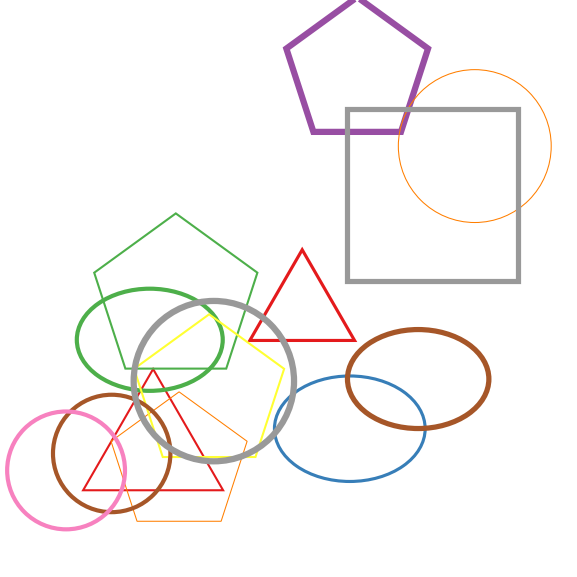[{"shape": "triangle", "thickness": 1.5, "radius": 0.52, "center": [0.523, 0.462]}, {"shape": "triangle", "thickness": 1, "radius": 0.7, "center": [0.265, 0.22]}, {"shape": "oval", "thickness": 1.5, "radius": 0.65, "center": [0.606, 0.257]}, {"shape": "oval", "thickness": 2, "radius": 0.63, "center": [0.259, 0.411]}, {"shape": "pentagon", "thickness": 1, "radius": 0.74, "center": [0.304, 0.481]}, {"shape": "pentagon", "thickness": 3, "radius": 0.65, "center": [0.619, 0.875]}, {"shape": "circle", "thickness": 0.5, "radius": 0.66, "center": [0.822, 0.746]}, {"shape": "pentagon", "thickness": 0.5, "radius": 0.62, "center": [0.31, 0.197]}, {"shape": "pentagon", "thickness": 1, "radius": 0.68, "center": [0.362, 0.318]}, {"shape": "circle", "thickness": 2, "radius": 0.51, "center": [0.193, 0.214]}, {"shape": "oval", "thickness": 2.5, "radius": 0.61, "center": [0.724, 0.343]}, {"shape": "circle", "thickness": 2, "radius": 0.51, "center": [0.114, 0.185]}, {"shape": "square", "thickness": 2.5, "radius": 0.74, "center": [0.749, 0.661]}, {"shape": "circle", "thickness": 3, "radius": 0.69, "center": [0.37, 0.339]}]